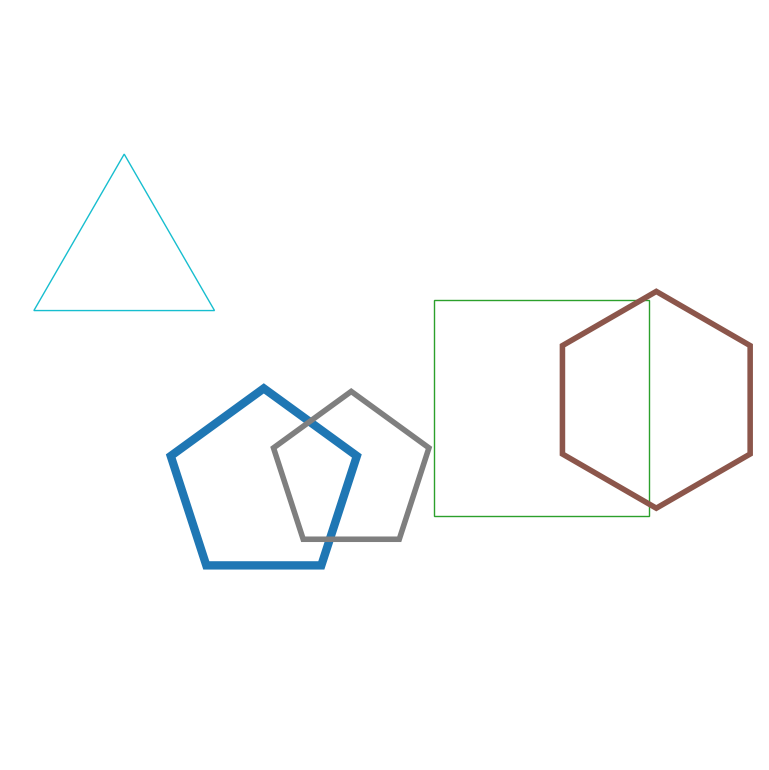[{"shape": "pentagon", "thickness": 3, "radius": 0.64, "center": [0.343, 0.369]}, {"shape": "square", "thickness": 0.5, "radius": 0.7, "center": [0.703, 0.47]}, {"shape": "hexagon", "thickness": 2, "radius": 0.7, "center": [0.852, 0.481]}, {"shape": "pentagon", "thickness": 2, "radius": 0.53, "center": [0.456, 0.386]}, {"shape": "triangle", "thickness": 0.5, "radius": 0.68, "center": [0.161, 0.664]}]